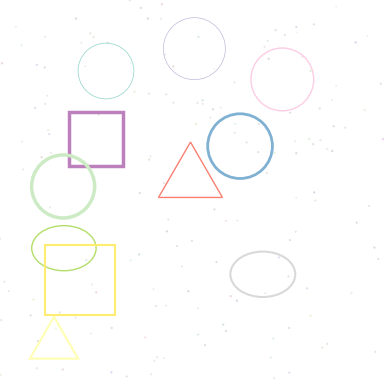[{"shape": "circle", "thickness": 0.5, "radius": 0.36, "center": [0.275, 0.816]}, {"shape": "triangle", "thickness": 1.5, "radius": 0.36, "center": [0.14, 0.105]}, {"shape": "circle", "thickness": 0.5, "radius": 0.4, "center": [0.505, 0.874]}, {"shape": "triangle", "thickness": 1, "radius": 0.48, "center": [0.495, 0.535]}, {"shape": "circle", "thickness": 2, "radius": 0.42, "center": [0.624, 0.62]}, {"shape": "oval", "thickness": 1, "radius": 0.42, "center": [0.166, 0.355]}, {"shape": "circle", "thickness": 1, "radius": 0.41, "center": [0.733, 0.794]}, {"shape": "oval", "thickness": 1.5, "radius": 0.42, "center": [0.683, 0.288]}, {"shape": "square", "thickness": 2.5, "radius": 0.35, "center": [0.25, 0.639]}, {"shape": "circle", "thickness": 2.5, "radius": 0.41, "center": [0.164, 0.516]}, {"shape": "square", "thickness": 1.5, "radius": 0.45, "center": [0.209, 0.272]}]